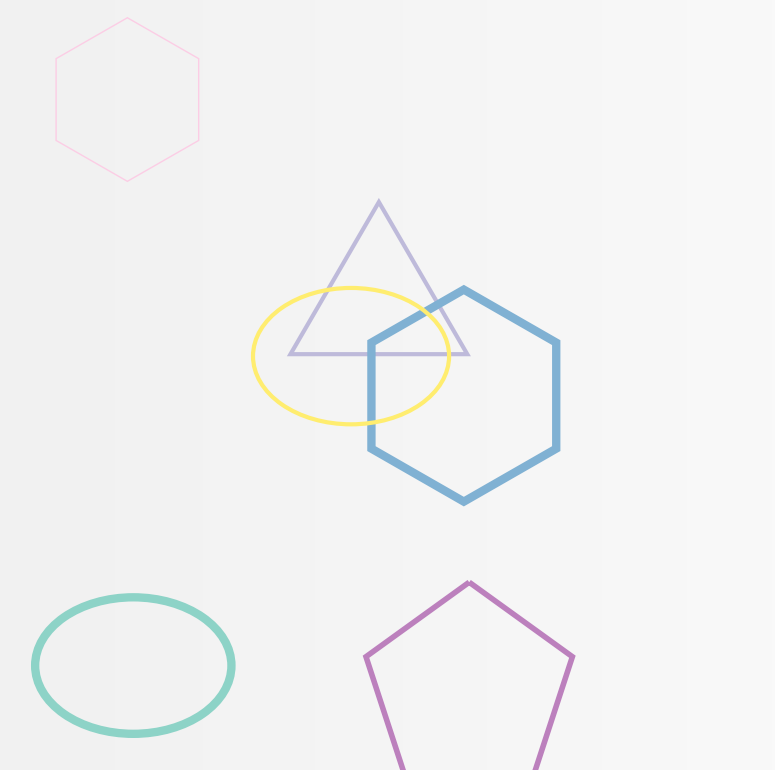[{"shape": "oval", "thickness": 3, "radius": 0.63, "center": [0.172, 0.136]}, {"shape": "triangle", "thickness": 1.5, "radius": 0.66, "center": [0.489, 0.606]}, {"shape": "hexagon", "thickness": 3, "radius": 0.69, "center": [0.598, 0.486]}, {"shape": "hexagon", "thickness": 0.5, "radius": 0.53, "center": [0.164, 0.871]}, {"shape": "pentagon", "thickness": 2, "radius": 0.7, "center": [0.605, 0.104]}, {"shape": "oval", "thickness": 1.5, "radius": 0.63, "center": [0.453, 0.537]}]